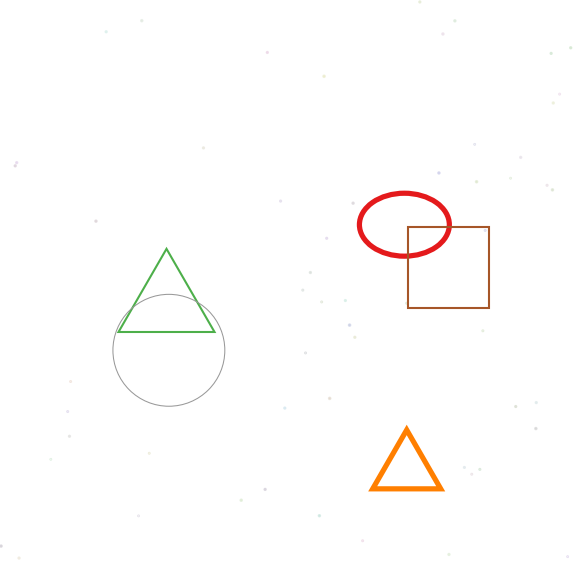[{"shape": "oval", "thickness": 2.5, "radius": 0.39, "center": [0.7, 0.61]}, {"shape": "triangle", "thickness": 1, "radius": 0.48, "center": [0.288, 0.472]}, {"shape": "triangle", "thickness": 2.5, "radius": 0.34, "center": [0.704, 0.187]}, {"shape": "square", "thickness": 1, "radius": 0.35, "center": [0.777, 0.536]}, {"shape": "circle", "thickness": 0.5, "radius": 0.48, "center": [0.292, 0.393]}]